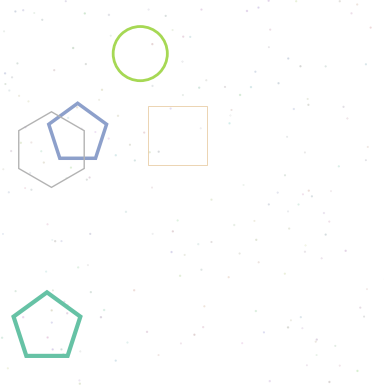[{"shape": "pentagon", "thickness": 3, "radius": 0.46, "center": [0.122, 0.149]}, {"shape": "pentagon", "thickness": 2.5, "radius": 0.39, "center": [0.202, 0.653]}, {"shape": "circle", "thickness": 2, "radius": 0.35, "center": [0.364, 0.861]}, {"shape": "square", "thickness": 0.5, "radius": 0.38, "center": [0.462, 0.648]}, {"shape": "hexagon", "thickness": 1, "radius": 0.49, "center": [0.134, 0.611]}]